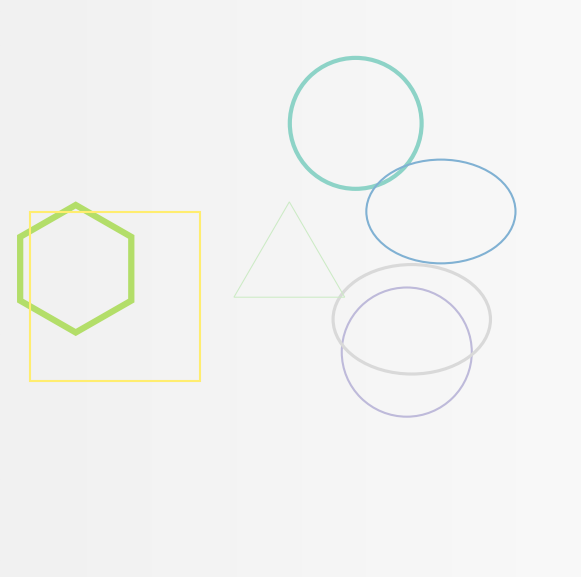[{"shape": "circle", "thickness": 2, "radius": 0.57, "center": [0.612, 0.786]}, {"shape": "circle", "thickness": 1, "radius": 0.56, "center": [0.7, 0.389]}, {"shape": "oval", "thickness": 1, "radius": 0.64, "center": [0.759, 0.633]}, {"shape": "hexagon", "thickness": 3, "radius": 0.55, "center": [0.13, 0.534]}, {"shape": "oval", "thickness": 1.5, "radius": 0.68, "center": [0.708, 0.446]}, {"shape": "triangle", "thickness": 0.5, "radius": 0.55, "center": [0.498, 0.54]}, {"shape": "square", "thickness": 1, "radius": 0.73, "center": [0.198, 0.485]}]